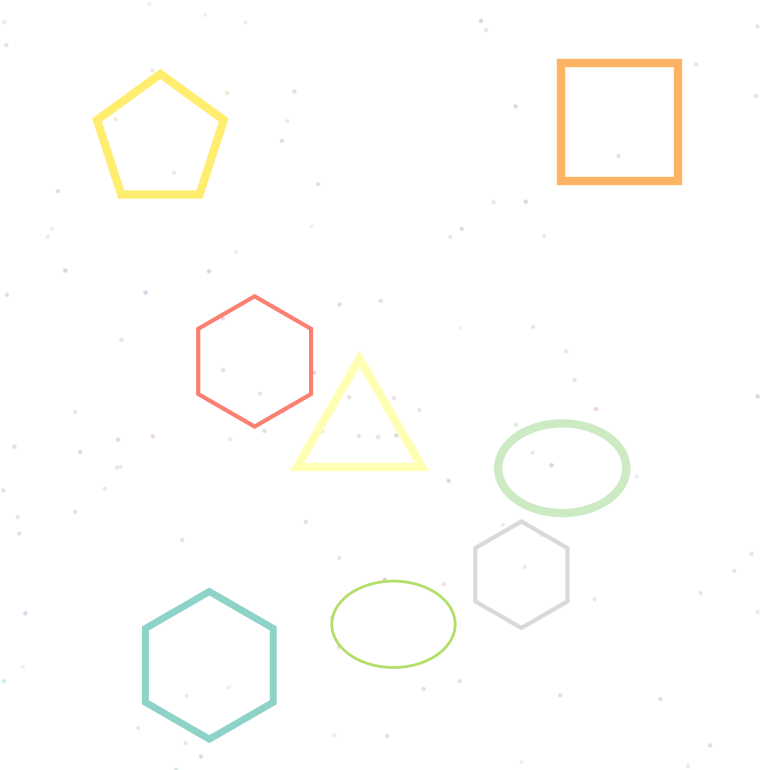[{"shape": "hexagon", "thickness": 2.5, "radius": 0.48, "center": [0.272, 0.136]}, {"shape": "triangle", "thickness": 3, "radius": 0.47, "center": [0.467, 0.44]}, {"shape": "hexagon", "thickness": 1.5, "radius": 0.42, "center": [0.331, 0.531]}, {"shape": "square", "thickness": 3, "radius": 0.38, "center": [0.805, 0.842]}, {"shape": "oval", "thickness": 1, "radius": 0.4, "center": [0.511, 0.189]}, {"shape": "hexagon", "thickness": 1.5, "radius": 0.35, "center": [0.677, 0.254]}, {"shape": "oval", "thickness": 3, "radius": 0.42, "center": [0.73, 0.392]}, {"shape": "pentagon", "thickness": 3, "radius": 0.43, "center": [0.208, 0.817]}]